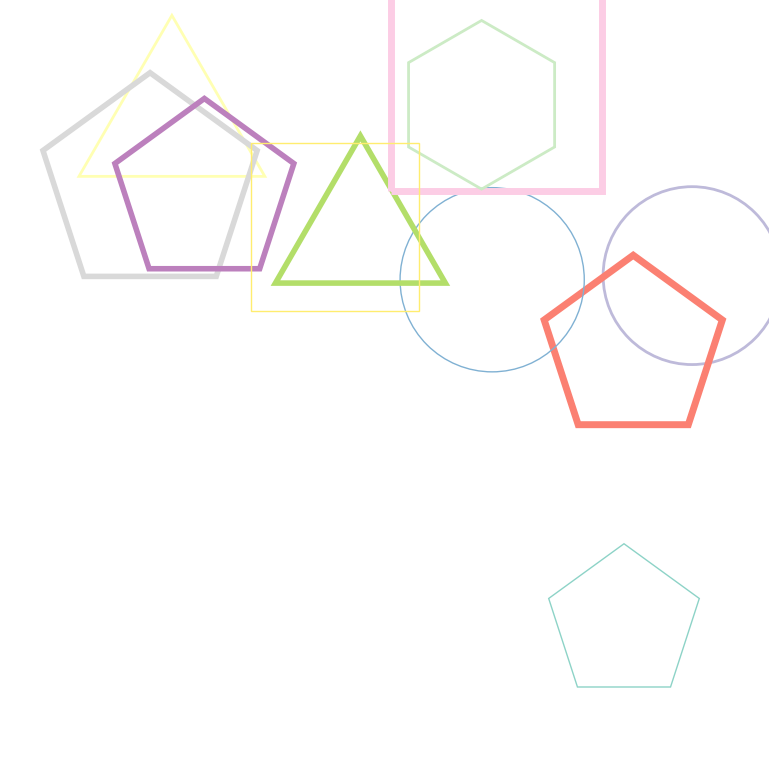[{"shape": "pentagon", "thickness": 0.5, "radius": 0.51, "center": [0.81, 0.191]}, {"shape": "triangle", "thickness": 1, "radius": 0.7, "center": [0.223, 0.841]}, {"shape": "circle", "thickness": 1, "radius": 0.58, "center": [0.899, 0.642]}, {"shape": "pentagon", "thickness": 2.5, "radius": 0.61, "center": [0.822, 0.547]}, {"shape": "circle", "thickness": 0.5, "radius": 0.6, "center": [0.639, 0.637]}, {"shape": "triangle", "thickness": 2, "radius": 0.64, "center": [0.468, 0.696]}, {"shape": "square", "thickness": 2.5, "radius": 0.69, "center": [0.645, 0.889]}, {"shape": "pentagon", "thickness": 2, "radius": 0.73, "center": [0.195, 0.759]}, {"shape": "pentagon", "thickness": 2, "radius": 0.61, "center": [0.265, 0.75]}, {"shape": "hexagon", "thickness": 1, "radius": 0.55, "center": [0.625, 0.864]}, {"shape": "square", "thickness": 0.5, "radius": 0.55, "center": [0.436, 0.706]}]